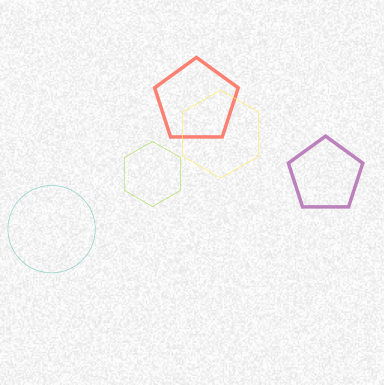[{"shape": "circle", "thickness": 0.5, "radius": 0.57, "center": [0.134, 0.405]}, {"shape": "pentagon", "thickness": 2.5, "radius": 0.57, "center": [0.51, 0.737]}, {"shape": "hexagon", "thickness": 0.5, "radius": 0.42, "center": [0.396, 0.548]}, {"shape": "pentagon", "thickness": 2.5, "radius": 0.51, "center": [0.846, 0.545]}, {"shape": "hexagon", "thickness": 0.5, "radius": 0.57, "center": [0.573, 0.652]}]